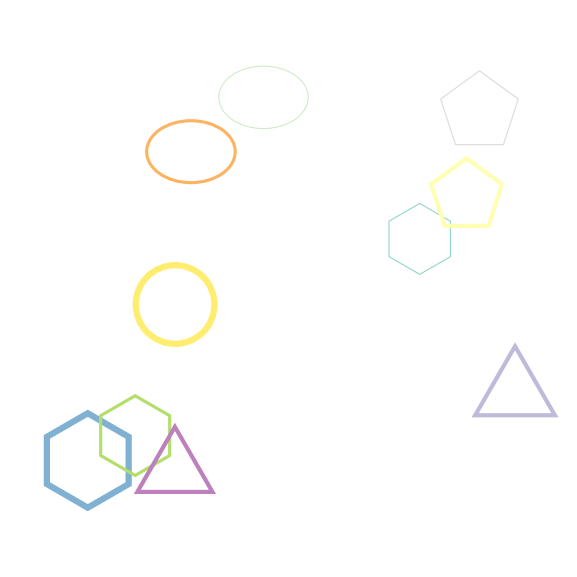[{"shape": "hexagon", "thickness": 0.5, "radius": 0.31, "center": [0.727, 0.585]}, {"shape": "pentagon", "thickness": 2, "radius": 0.32, "center": [0.808, 0.66]}, {"shape": "triangle", "thickness": 2, "radius": 0.4, "center": [0.892, 0.32]}, {"shape": "hexagon", "thickness": 3, "radius": 0.41, "center": [0.152, 0.202]}, {"shape": "oval", "thickness": 1.5, "radius": 0.38, "center": [0.331, 0.736]}, {"shape": "hexagon", "thickness": 1.5, "radius": 0.35, "center": [0.234, 0.245]}, {"shape": "pentagon", "thickness": 0.5, "radius": 0.35, "center": [0.83, 0.806]}, {"shape": "triangle", "thickness": 2, "radius": 0.38, "center": [0.303, 0.185]}, {"shape": "oval", "thickness": 0.5, "radius": 0.39, "center": [0.456, 0.831]}, {"shape": "circle", "thickness": 3, "radius": 0.34, "center": [0.303, 0.472]}]